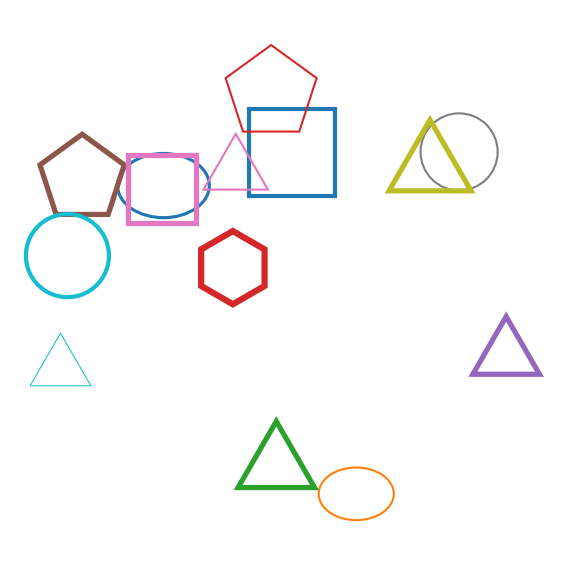[{"shape": "oval", "thickness": 1.5, "radius": 0.4, "center": [0.283, 0.678]}, {"shape": "square", "thickness": 2, "radius": 0.37, "center": [0.506, 0.735]}, {"shape": "oval", "thickness": 1, "radius": 0.33, "center": [0.617, 0.144]}, {"shape": "triangle", "thickness": 2.5, "radius": 0.38, "center": [0.478, 0.193]}, {"shape": "hexagon", "thickness": 3, "radius": 0.32, "center": [0.403, 0.536]}, {"shape": "pentagon", "thickness": 1, "radius": 0.41, "center": [0.47, 0.838]}, {"shape": "triangle", "thickness": 2.5, "radius": 0.33, "center": [0.876, 0.384]}, {"shape": "pentagon", "thickness": 2.5, "radius": 0.38, "center": [0.142, 0.69]}, {"shape": "square", "thickness": 2.5, "radius": 0.29, "center": [0.281, 0.672]}, {"shape": "triangle", "thickness": 1, "radius": 0.32, "center": [0.408, 0.703]}, {"shape": "circle", "thickness": 1, "radius": 0.33, "center": [0.795, 0.736]}, {"shape": "triangle", "thickness": 2.5, "radius": 0.41, "center": [0.745, 0.71]}, {"shape": "triangle", "thickness": 0.5, "radius": 0.3, "center": [0.105, 0.362]}, {"shape": "circle", "thickness": 2, "radius": 0.36, "center": [0.117, 0.556]}]